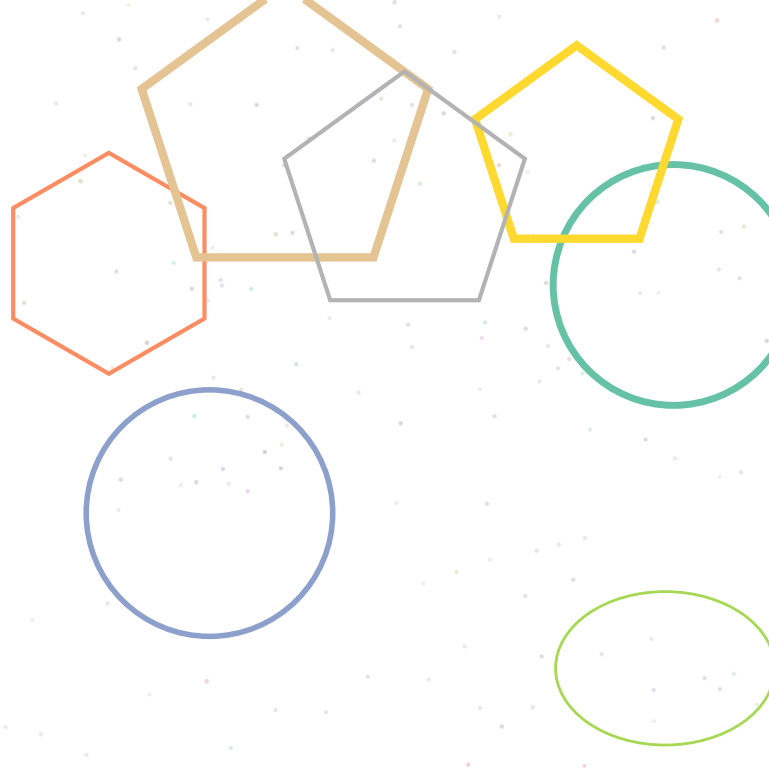[{"shape": "circle", "thickness": 2.5, "radius": 0.78, "center": [0.875, 0.63]}, {"shape": "hexagon", "thickness": 1.5, "radius": 0.72, "center": [0.141, 0.658]}, {"shape": "circle", "thickness": 2, "radius": 0.8, "center": [0.272, 0.334]}, {"shape": "oval", "thickness": 1, "radius": 0.71, "center": [0.864, 0.132]}, {"shape": "pentagon", "thickness": 3, "radius": 0.69, "center": [0.749, 0.802]}, {"shape": "pentagon", "thickness": 3, "radius": 0.98, "center": [0.37, 0.824]}, {"shape": "pentagon", "thickness": 1.5, "radius": 0.82, "center": [0.525, 0.743]}]